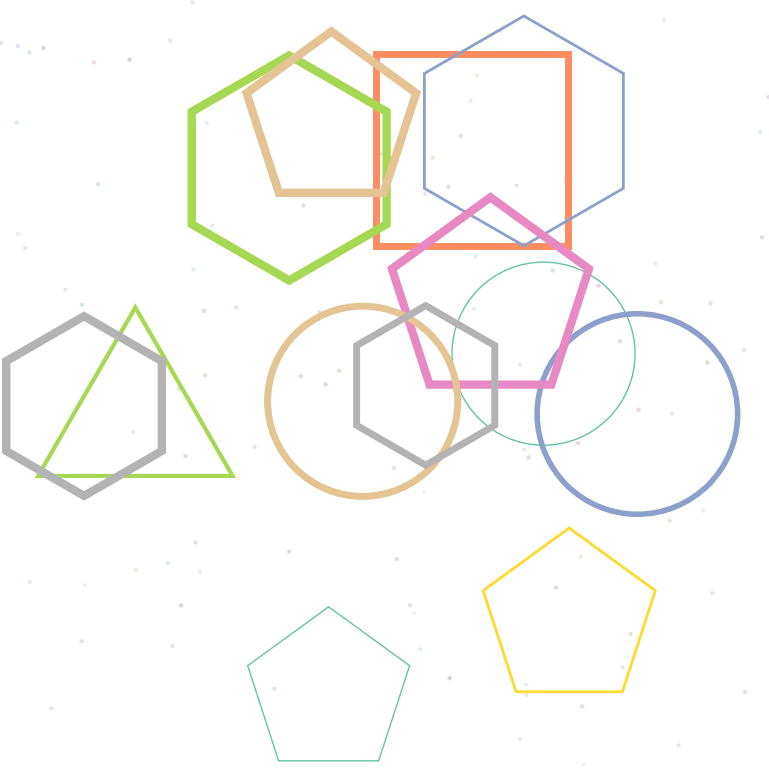[{"shape": "circle", "thickness": 0.5, "radius": 0.59, "center": [0.706, 0.541]}, {"shape": "pentagon", "thickness": 0.5, "radius": 0.55, "center": [0.427, 0.101]}, {"shape": "square", "thickness": 2.5, "radius": 0.62, "center": [0.613, 0.806]}, {"shape": "circle", "thickness": 2, "radius": 0.65, "center": [0.828, 0.462]}, {"shape": "hexagon", "thickness": 1, "radius": 0.75, "center": [0.68, 0.83]}, {"shape": "pentagon", "thickness": 3, "radius": 0.67, "center": [0.637, 0.609]}, {"shape": "hexagon", "thickness": 3, "radius": 0.73, "center": [0.376, 0.782]}, {"shape": "triangle", "thickness": 1.5, "radius": 0.73, "center": [0.176, 0.455]}, {"shape": "pentagon", "thickness": 1, "radius": 0.59, "center": [0.739, 0.197]}, {"shape": "pentagon", "thickness": 3, "radius": 0.58, "center": [0.43, 0.843]}, {"shape": "circle", "thickness": 2.5, "radius": 0.62, "center": [0.471, 0.479]}, {"shape": "hexagon", "thickness": 2.5, "radius": 0.52, "center": [0.553, 0.499]}, {"shape": "hexagon", "thickness": 3, "radius": 0.58, "center": [0.109, 0.473]}]